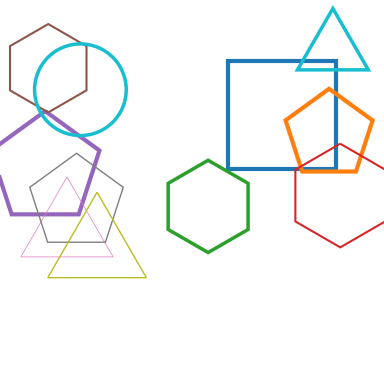[{"shape": "square", "thickness": 3, "radius": 0.7, "center": [0.733, 0.702]}, {"shape": "pentagon", "thickness": 3, "radius": 0.59, "center": [0.855, 0.651]}, {"shape": "hexagon", "thickness": 2.5, "radius": 0.6, "center": [0.541, 0.464]}, {"shape": "hexagon", "thickness": 1.5, "radius": 0.67, "center": [0.884, 0.492]}, {"shape": "pentagon", "thickness": 3, "radius": 0.74, "center": [0.117, 0.563]}, {"shape": "hexagon", "thickness": 1.5, "radius": 0.57, "center": [0.125, 0.823]}, {"shape": "triangle", "thickness": 0.5, "radius": 0.69, "center": [0.174, 0.402]}, {"shape": "pentagon", "thickness": 1, "radius": 0.64, "center": [0.199, 0.474]}, {"shape": "triangle", "thickness": 1, "radius": 0.74, "center": [0.252, 0.353]}, {"shape": "triangle", "thickness": 2.5, "radius": 0.53, "center": [0.865, 0.872]}, {"shape": "circle", "thickness": 2.5, "radius": 0.6, "center": [0.209, 0.767]}]